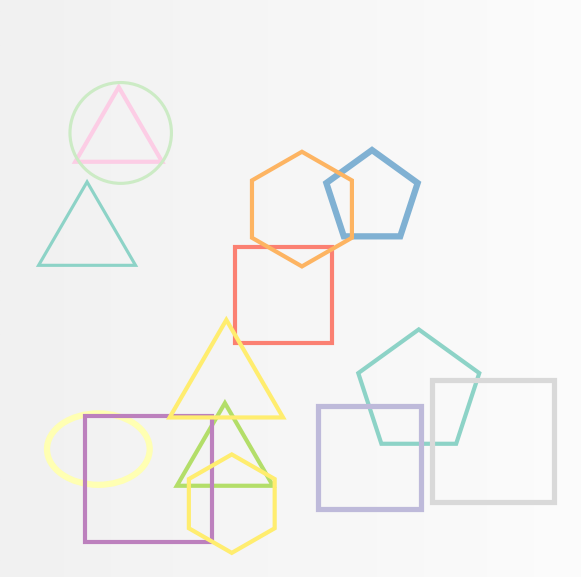[{"shape": "pentagon", "thickness": 2, "radius": 0.55, "center": [0.72, 0.319]}, {"shape": "triangle", "thickness": 1.5, "radius": 0.48, "center": [0.15, 0.588]}, {"shape": "oval", "thickness": 3, "radius": 0.44, "center": [0.169, 0.221]}, {"shape": "square", "thickness": 2.5, "radius": 0.44, "center": [0.636, 0.207]}, {"shape": "square", "thickness": 2, "radius": 0.42, "center": [0.488, 0.489]}, {"shape": "pentagon", "thickness": 3, "radius": 0.41, "center": [0.64, 0.657]}, {"shape": "hexagon", "thickness": 2, "radius": 0.5, "center": [0.519, 0.637]}, {"shape": "triangle", "thickness": 2, "radius": 0.48, "center": [0.387, 0.206]}, {"shape": "triangle", "thickness": 2, "radius": 0.43, "center": [0.204, 0.762]}, {"shape": "square", "thickness": 2.5, "radius": 0.53, "center": [0.849, 0.236]}, {"shape": "square", "thickness": 2, "radius": 0.54, "center": [0.255, 0.169]}, {"shape": "circle", "thickness": 1.5, "radius": 0.44, "center": [0.208, 0.769]}, {"shape": "triangle", "thickness": 2, "radius": 0.56, "center": [0.389, 0.333]}, {"shape": "hexagon", "thickness": 2, "radius": 0.43, "center": [0.399, 0.127]}]